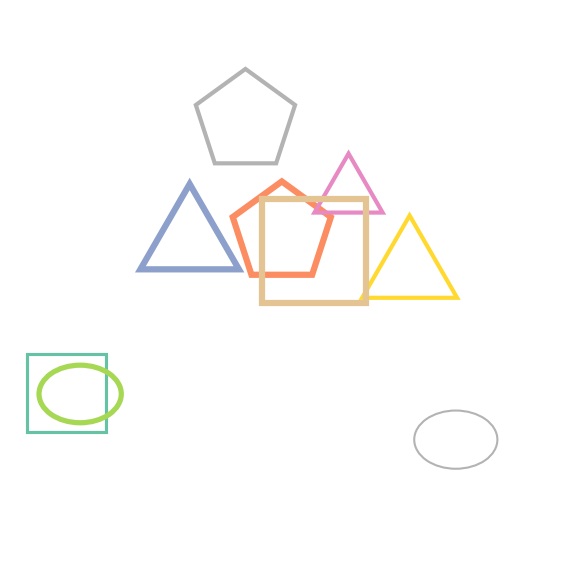[{"shape": "square", "thickness": 1.5, "radius": 0.34, "center": [0.115, 0.318]}, {"shape": "pentagon", "thickness": 3, "radius": 0.45, "center": [0.488, 0.596]}, {"shape": "triangle", "thickness": 3, "radius": 0.49, "center": [0.328, 0.582]}, {"shape": "triangle", "thickness": 2, "radius": 0.34, "center": [0.604, 0.665]}, {"shape": "oval", "thickness": 2.5, "radius": 0.36, "center": [0.139, 0.317]}, {"shape": "triangle", "thickness": 2, "radius": 0.47, "center": [0.709, 0.531]}, {"shape": "square", "thickness": 3, "radius": 0.45, "center": [0.544, 0.564]}, {"shape": "pentagon", "thickness": 2, "radius": 0.45, "center": [0.425, 0.789]}, {"shape": "oval", "thickness": 1, "radius": 0.36, "center": [0.789, 0.238]}]